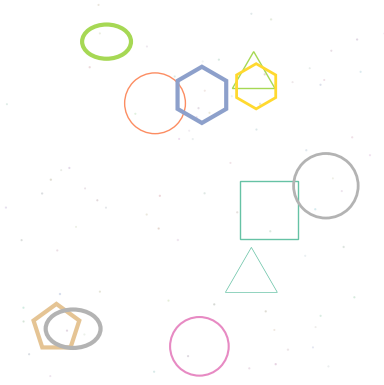[{"shape": "triangle", "thickness": 0.5, "radius": 0.39, "center": [0.653, 0.28]}, {"shape": "square", "thickness": 1, "radius": 0.37, "center": [0.699, 0.455]}, {"shape": "circle", "thickness": 1, "radius": 0.39, "center": [0.403, 0.732]}, {"shape": "hexagon", "thickness": 3, "radius": 0.36, "center": [0.524, 0.754]}, {"shape": "circle", "thickness": 1.5, "radius": 0.38, "center": [0.518, 0.1]}, {"shape": "oval", "thickness": 3, "radius": 0.32, "center": [0.277, 0.892]}, {"shape": "triangle", "thickness": 1, "radius": 0.32, "center": [0.659, 0.802]}, {"shape": "hexagon", "thickness": 2, "radius": 0.29, "center": [0.665, 0.776]}, {"shape": "pentagon", "thickness": 3, "radius": 0.31, "center": [0.147, 0.148]}, {"shape": "oval", "thickness": 3, "radius": 0.36, "center": [0.19, 0.146]}, {"shape": "circle", "thickness": 2, "radius": 0.42, "center": [0.846, 0.517]}]